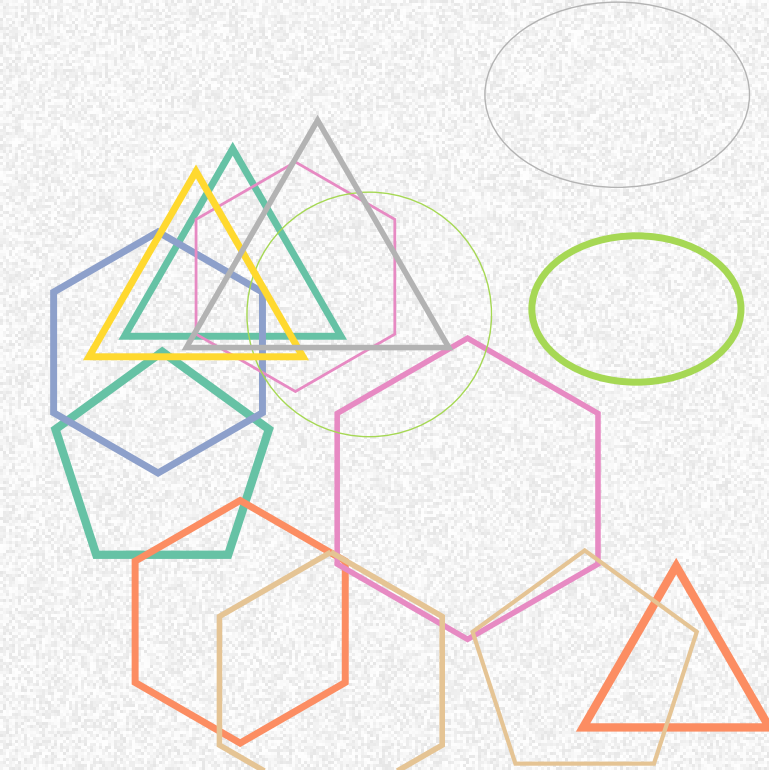[{"shape": "pentagon", "thickness": 3, "radius": 0.73, "center": [0.211, 0.397]}, {"shape": "triangle", "thickness": 2.5, "radius": 0.81, "center": [0.302, 0.644]}, {"shape": "hexagon", "thickness": 2.5, "radius": 0.79, "center": [0.312, 0.192]}, {"shape": "triangle", "thickness": 3, "radius": 0.7, "center": [0.878, 0.125]}, {"shape": "hexagon", "thickness": 2.5, "radius": 0.78, "center": [0.205, 0.542]}, {"shape": "hexagon", "thickness": 1, "radius": 0.75, "center": [0.384, 0.641]}, {"shape": "hexagon", "thickness": 2, "radius": 0.98, "center": [0.607, 0.365]}, {"shape": "oval", "thickness": 2.5, "radius": 0.68, "center": [0.827, 0.599]}, {"shape": "circle", "thickness": 0.5, "radius": 0.79, "center": [0.48, 0.592]}, {"shape": "triangle", "thickness": 2.5, "radius": 0.8, "center": [0.255, 0.617]}, {"shape": "hexagon", "thickness": 2, "radius": 0.84, "center": [0.43, 0.116]}, {"shape": "pentagon", "thickness": 1.5, "radius": 0.77, "center": [0.759, 0.132]}, {"shape": "oval", "thickness": 0.5, "radius": 0.86, "center": [0.802, 0.877]}, {"shape": "triangle", "thickness": 2, "radius": 0.98, "center": [0.412, 0.647]}]